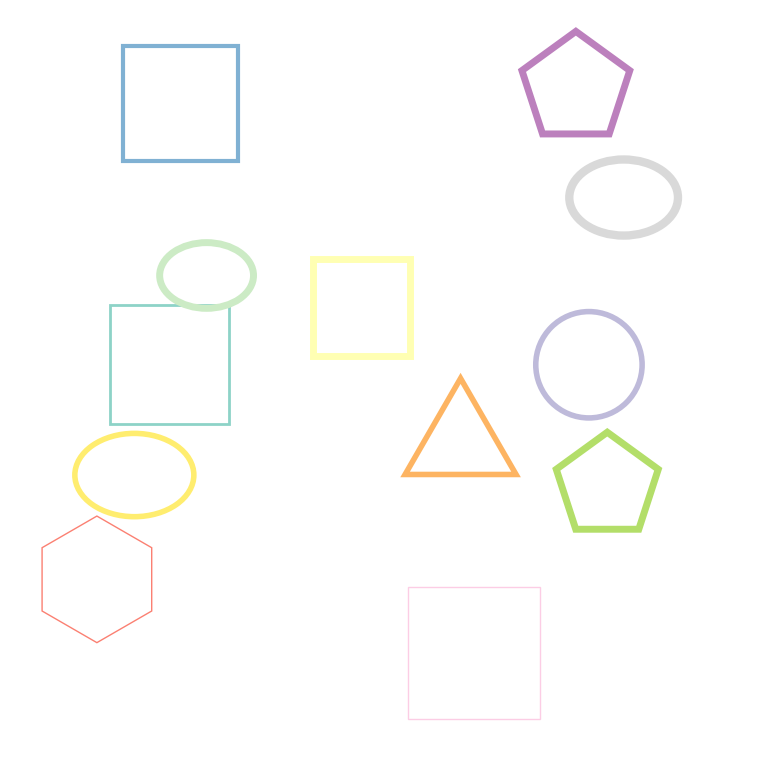[{"shape": "square", "thickness": 1, "radius": 0.39, "center": [0.221, 0.526]}, {"shape": "square", "thickness": 2.5, "radius": 0.31, "center": [0.469, 0.6]}, {"shape": "circle", "thickness": 2, "radius": 0.35, "center": [0.765, 0.526]}, {"shape": "hexagon", "thickness": 0.5, "radius": 0.41, "center": [0.126, 0.248]}, {"shape": "square", "thickness": 1.5, "radius": 0.37, "center": [0.234, 0.866]}, {"shape": "triangle", "thickness": 2, "radius": 0.42, "center": [0.598, 0.425]}, {"shape": "pentagon", "thickness": 2.5, "radius": 0.35, "center": [0.789, 0.369]}, {"shape": "square", "thickness": 0.5, "radius": 0.43, "center": [0.615, 0.152]}, {"shape": "oval", "thickness": 3, "radius": 0.35, "center": [0.81, 0.743]}, {"shape": "pentagon", "thickness": 2.5, "radius": 0.37, "center": [0.748, 0.886]}, {"shape": "oval", "thickness": 2.5, "radius": 0.3, "center": [0.268, 0.642]}, {"shape": "oval", "thickness": 2, "radius": 0.39, "center": [0.174, 0.383]}]